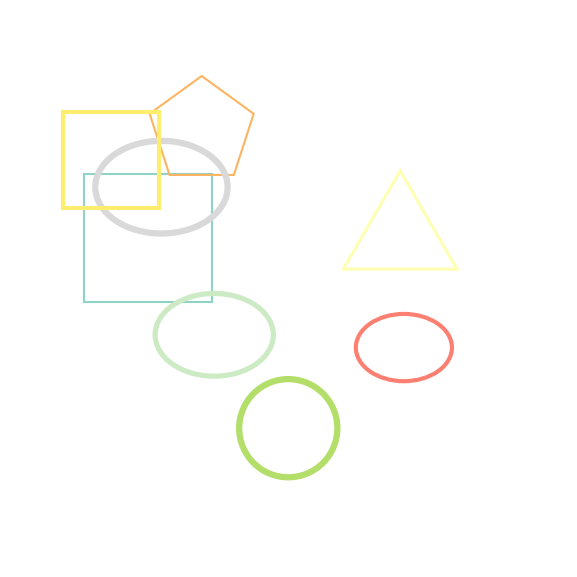[{"shape": "square", "thickness": 1, "radius": 0.55, "center": [0.256, 0.588]}, {"shape": "triangle", "thickness": 1.5, "radius": 0.57, "center": [0.693, 0.59]}, {"shape": "oval", "thickness": 2, "radius": 0.42, "center": [0.699, 0.397]}, {"shape": "pentagon", "thickness": 1, "radius": 0.47, "center": [0.349, 0.773]}, {"shape": "circle", "thickness": 3, "radius": 0.43, "center": [0.499, 0.258]}, {"shape": "oval", "thickness": 3, "radius": 0.57, "center": [0.28, 0.675]}, {"shape": "oval", "thickness": 2.5, "radius": 0.51, "center": [0.371, 0.419]}, {"shape": "square", "thickness": 2, "radius": 0.42, "center": [0.193, 0.721]}]